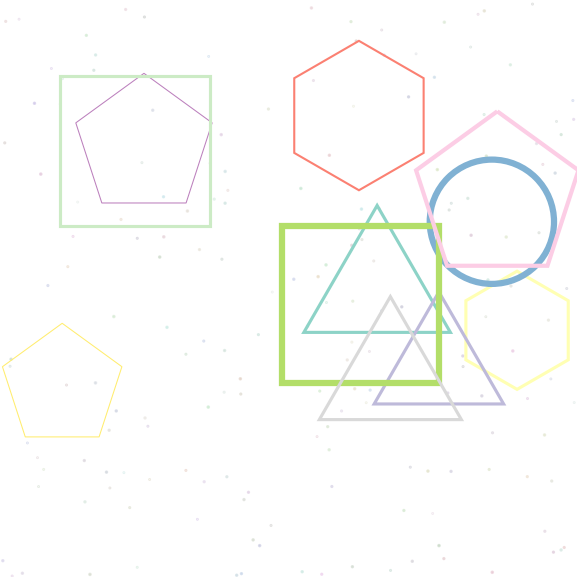[{"shape": "triangle", "thickness": 1.5, "radius": 0.73, "center": [0.653, 0.497]}, {"shape": "hexagon", "thickness": 1.5, "radius": 0.51, "center": [0.895, 0.427]}, {"shape": "triangle", "thickness": 1.5, "radius": 0.65, "center": [0.76, 0.364]}, {"shape": "hexagon", "thickness": 1, "radius": 0.65, "center": [0.622, 0.799]}, {"shape": "circle", "thickness": 3, "radius": 0.54, "center": [0.852, 0.615]}, {"shape": "square", "thickness": 3, "radius": 0.68, "center": [0.624, 0.472]}, {"shape": "pentagon", "thickness": 2, "radius": 0.74, "center": [0.861, 0.659]}, {"shape": "triangle", "thickness": 1.5, "radius": 0.71, "center": [0.676, 0.344]}, {"shape": "pentagon", "thickness": 0.5, "radius": 0.62, "center": [0.249, 0.748]}, {"shape": "square", "thickness": 1.5, "radius": 0.65, "center": [0.233, 0.738]}, {"shape": "pentagon", "thickness": 0.5, "radius": 0.54, "center": [0.108, 0.331]}]